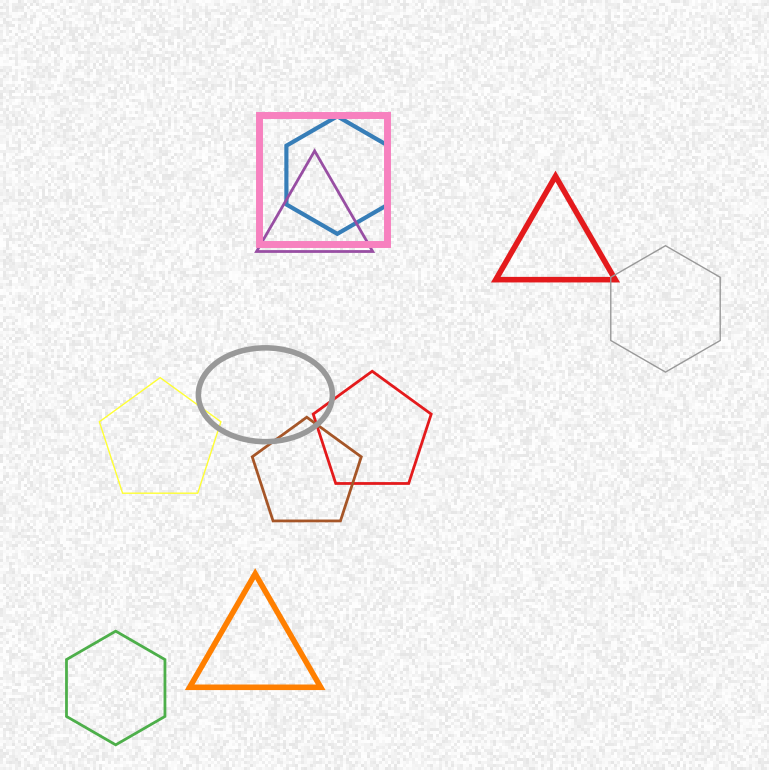[{"shape": "triangle", "thickness": 2, "radius": 0.45, "center": [0.721, 0.682]}, {"shape": "pentagon", "thickness": 1, "radius": 0.4, "center": [0.483, 0.437]}, {"shape": "hexagon", "thickness": 1.5, "radius": 0.38, "center": [0.438, 0.773]}, {"shape": "hexagon", "thickness": 1, "radius": 0.37, "center": [0.15, 0.107]}, {"shape": "triangle", "thickness": 1, "radius": 0.44, "center": [0.409, 0.717]}, {"shape": "triangle", "thickness": 2, "radius": 0.49, "center": [0.331, 0.157]}, {"shape": "pentagon", "thickness": 0.5, "radius": 0.41, "center": [0.208, 0.427]}, {"shape": "pentagon", "thickness": 1, "radius": 0.37, "center": [0.398, 0.384]}, {"shape": "square", "thickness": 2.5, "radius": 0.42, "center": [0.419, 0.767]}, {"shape": "hexagon", "thickness": 0.5, "radius": 0.41, "center": [0.864, 0.599]}, {"shape": "oval", "thickness": 2, "radius": 0.44, "center": [0.345, 0.487]}]